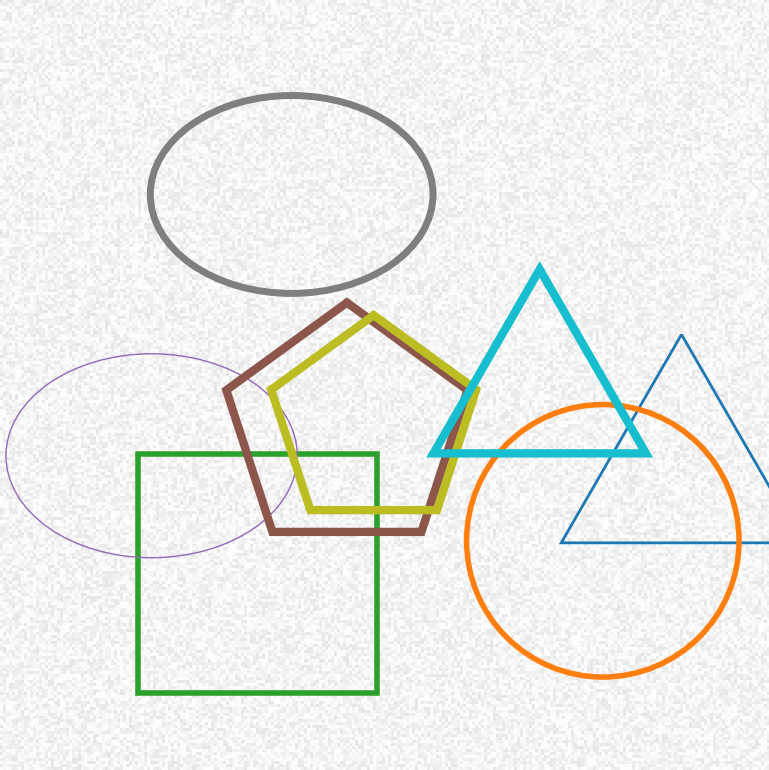[{"shape": "triangle", "thickness": 1, "radius": 0.9, "center": [0.885, 0.385]}, {"shape": "circle", "thickness": 2, "radius": 0.88, "center": [0.783, 0.298]}, {"shape": "square", "thickness": 2, "radius": 0.78, "center": [0.334, 0.256]}, {"shape": "oval", "thickness": 0.5, "radius": 0.95, "center": [0.197, 0.408]}, {"shape": "pentagon", "thickness": 3, "radius": 0.82, "center": [0.451, 0.442]}, {"shape": "oval", "thickness": 2.5, "radius": 0.92, "center": [0.379, 0.747]}, {"shape": "pentagon", "thickness": 3, "radius": 0.7, "center": [0.485, 0.451]}, {"shape": "triangle", "thickness": 3, "radius": 0.8, "center": [0.701, 0.491]}]